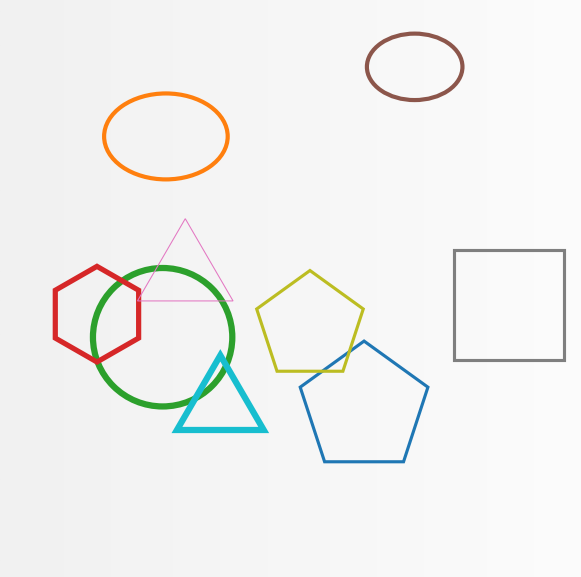[{"shape": "pentagon", "thickness": 1.5, "radius": 0.58, "center": [0.626, 0.293]}, {"shape": "oval", "thickness": 2, "radius": 0.53, "center": [0.285, 0.763]}, {"shape": "circle", "thickness": 3, "radius": 0.6, "center": [0.28, 0.415]}, {"shape": "hexagon", "thickness": 2.5, "radius": 0.41, "center": [0.167, 0.455]}, {"shape": "oval", "thickness": 2, "radius": 0.41, "center": [0.713, 0.883]}, {"shape": "triangle", "thickness": 0.5, "radius": 0.47, "center": [0.319, 0.526]}, {"shape": "square", "thickness": 1.5, "radius": 0.47, "center": [0.876, 0.471]}, {"shape": "pentagon", "thickness": 1.5, "radius": 0.48, "center": [0.533, 0.434]}, {"shape": "triangle", "thickness": 3, "radius": 0.43, "center": [0.379, 0.298]}]